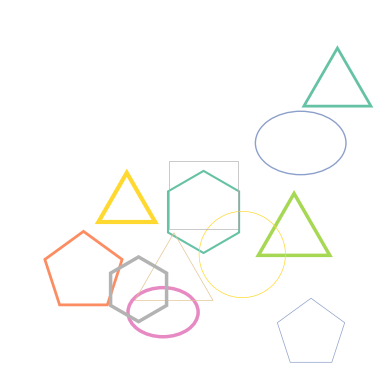[{"shape": "triangle", "thickness": 2, "radius": 0.5, "center": [0.876, 0.775]}, {"shape": "hexagon", "thickness": 1.5, "radius": 0.53, "center": [0.529, 0.45]}, {"shape": "pentagon", "thickness": 2, "radius": 0.53, "center": [0.217, 0.293]}, {"shape": "oval", "thickness": 1, "radius": 0.59, "center": [0.781, 0.629]}, {"shape": "pentagon", "thickness": 0.5, "radius": 0.46, "center": [0.808, 0.133]}, {"shape": "oval", "thickness": 2.5, "radius": 0.46, "center": [0.424, 0.189]}, {"shape": "triangle", "thickness": 2.5, "radius": 0.54, "center": [0.764, 0.39]}, {"shape": "circle", "thickness": 0.5, "radius": 0.56, "center": [0.629, 0.339]}, {"shape": "triangle", "thickness": 3, "radius": 0.43, "center": [0.329, 0.466]}, {"shape": "triangle", "thickness": 0.5, "radius": 0.59, "center": [0.452, 0.278]}, {"shape": "hexagon", "thickness": 2.5, "radius": 0.42, "center": [0.36, 0.249]}, {"shape": "square", "thickness": 0.5, "radius": 0.44, "center": [0.529, 0.493]}]